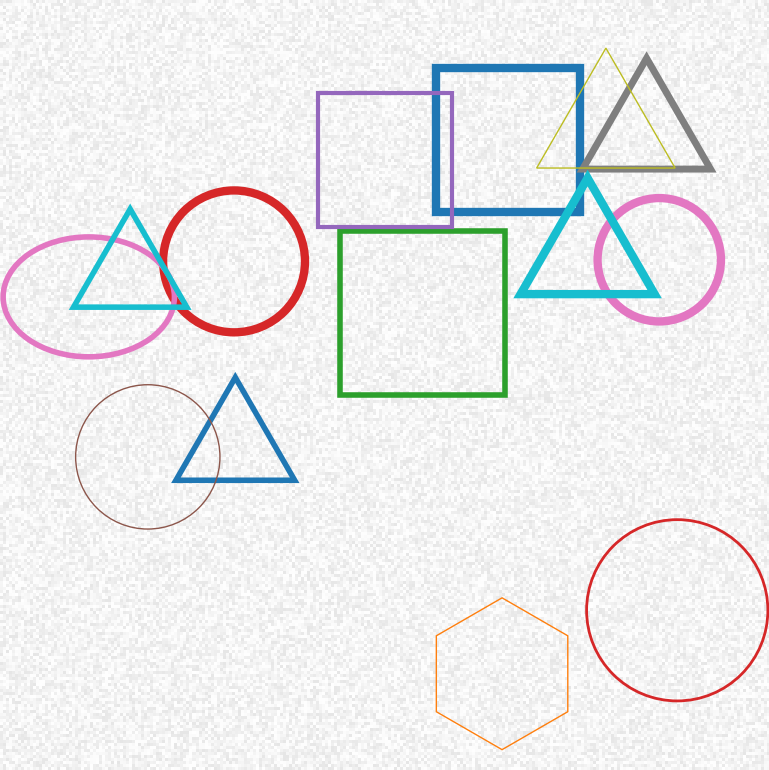[{"shape": "triangle", "thickness": 2, "radius": 0.45, "center": [0.306, 0.421]}, {"shape": "square", "thickness": 3, "radius": 0.47, "center": [0.66, 0.818]}, {"shape": "hexagon", "thickness": 0.5, "radius": 0.49, "center": [0.652, 0.125]}, {"shape": "square", "thickness": 2, "radius": 0.53, "center": [0.549, 0.593]}, {"shape": "circle", "thickness": 3, "radius": 0.46, "center": [0.304, 0.661]}, {"shape": "circle", "thickness": 1, "radius": 0.59, "center": [0.88, 0.207]}, {"shape": "square", "thickness": 1.5, "radius": 0.44, "center": [0.5, 0.792]}, {"shape": "circle", "thickness": 0.5, "radius": 0.47, "center": [0.192, 0.407]}, {"shape": "oval", "thickness": 2, "radius": 0.56, "center": [0.115, 0.614]}, {"shape": "circle", "thickness": 3, "radius": 0.4, "center": [0.856, 0.663]}, {"shape": "triangle", "thickness": 2.5, "radius": 0.48, "center": [0.84, 0.828]}, {"shape": "triangle", "thickness": 0.5, "radius": 0.52, "center": [0.787, 0.834]}, {"shape": "triangle", "thickness": 2, "radius": 0.42, "center": [0.169, 0.644]}, {"shape": "triangle", "thickness": 3, "radius": 0.5, "center": [0.763, 0.668]}]